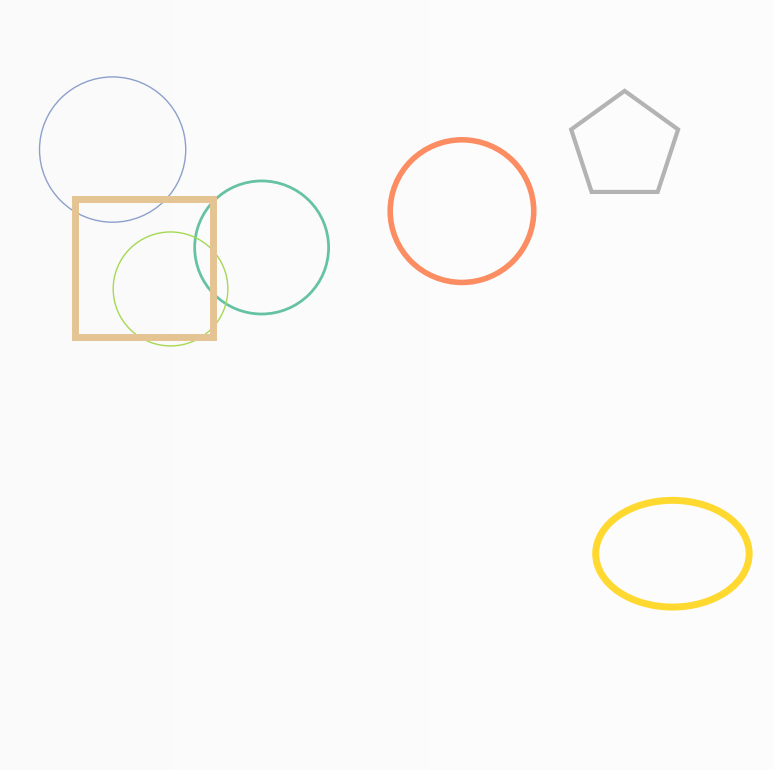[{"shape": "circle", "thickness": 1, "radius": 0.43, "center": [0.338, 0.679]}, {"shape": "circle", "thickness": 2, "radius": 0.46, "center": [0.596, 0.726]}, {"shape": "circle", "thickness": 0.5, "radius": 0.47, "center": [0.145, 0.806]}, {"shape": "circle", "thickness": 0.5, "radius": 0.37, "center": [0.22, 0.625]}, {"shape": "oval", "thickness": 2.5, "radius": 0.49, "center": [0.868, 0.281]}, {"shape": "square", "thickness": 2.5, "radius": 0.45, "center": [0.186, 0.653]}, {"shape": "pentagon", "thickness": 1.5, "radius": 0.36, "center": [0.806, 0.809]}]